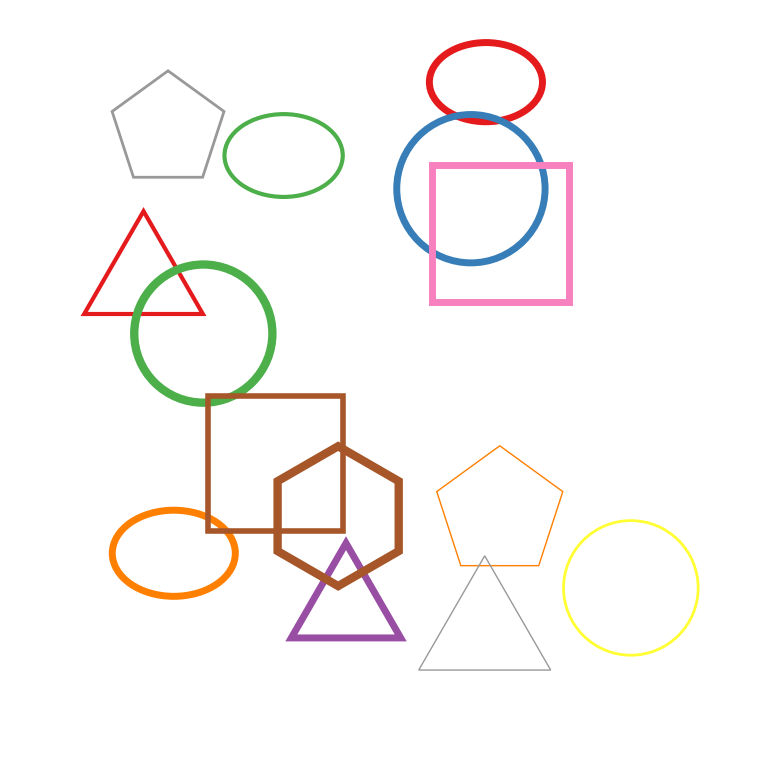[{"shape": "oval", "thickness": 2.5, "radius": 0.37, "center": [0.631, 0.893]}, {"shape": "triangle", "thickness": 1.5, "radius": 0.44, "center": [0.186, 0.637]}, {"shape": "circle", "thickness": 2.5, "radius": 0.48, "center": [0.612, 0.755]}, {"shape": "circle", "thickness": 3, "radius": 0.45, "center": [0.264, 0.567]}, {"shape": "oval", "thickness": 1.5, "radius": 0.38, "center": [0.368, 0.798]}, {"shape": "triangle", "thickness": 2.5, "radius": 0.41, "center": [0.449, 0.213]}, {"shape": "oval", "thickness": 2.5, "radius": 0.4, "center": [0.226, 0.281]}, {"shape": "pentagon", "thickness": 0.5, "radius": 0.43, "center": [0.649, 0.335]}, {"shape": "circle", "thickness": 1, "radius": 0.44, "center": [0.819, 0.236]}, {"shape": "square", "thickness": 2, "radius": 0.44, "center": [0.358, 0.398]}, {"shape": "hexagon", "thickness": 3, "radius": 0.45, "center": [0.439, 0.33]}, {"shape": "square", "thickness": 2.5, "radius": 0.45, "center": [0.65, 0.697]}, {"shape": "pentagon", "thickness": 1, "radius": 0.38, "center": [0.218, 0.832]}, {"shape": "triangle", "thickness": 0.5, "radius": 0.49, "center": [0.629, 0.179]}]